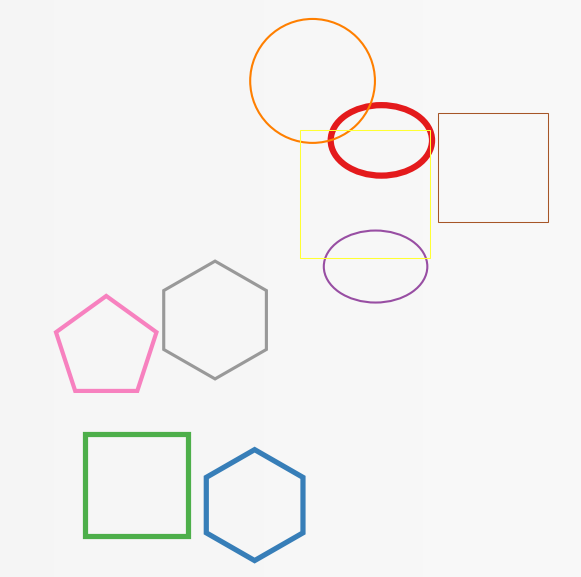[{"shape": "oval", "thickness": 3, "radius": 0.44, "center": [0.656, 0.756]}, {"shape": "hexagon", "thickness": 2.5, "radius": 0.48, "center": [0.438, 0.124]}, {"shape": "square", "thickness": 2.5, "radius": 0.44, "center": [0.235, 0.159]}, {"shape": "oval", "thickness": 1, "radius": 0.45, "center": [0.646, 0.538]}, {"shape": "circle", "thickness": 1, "radius": 0.54, "center": [0.538, 0.859]}, {"shape": "square", "thickness": 0.5, "radius": 0.56, "center": [0.628, 0.663]}, {"shape": "square", "thickness": 0.5, "radius": 0.47, "center": [0.848, 0.71]}, {"shape": "pentagon", "thickness": 2, "radius": 0.45, "center": [0.183, 0.396]}, {"shape": "hexagon", "thickness": 1.5, "radius": 0.51, "center": [0.37, 0.445]}]